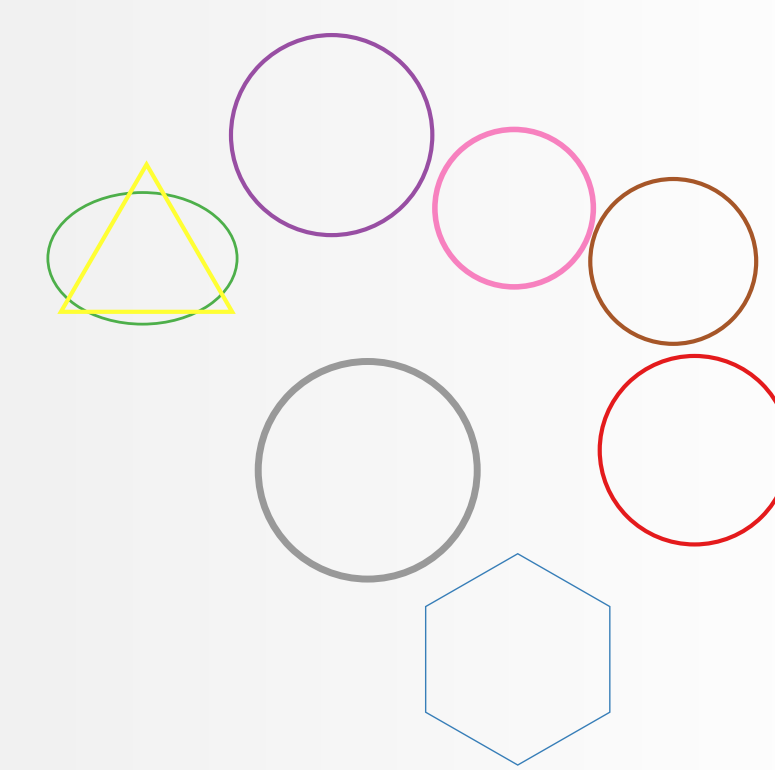[{"shape": "circle", "thickness": 1.5, "radius": 0.61, "center": [0.896, 0.415]}, {"shape": "hexagon", "thickness": 0.5, "radius": 0.69, "center": [0.668, 0.144]}, {"shape": "oval", "thickness": 1, "radius": 0.61, "center": [0.184, 0.664]}, {"shape": "circle", "thickness": 1.5, "radius": 0.65, "center": [0.428, 0.825]}, {"shape": "triangle", "thickness": 1.5, "radius": 0.64, "center": [0.189, 0.659]}, {"shape": "circle", "thickness": 1.5, "radius": 0.54, "center": [0.869, 0.66]}, {"shape": "circle", "thickness": 2, "radius": 0.51, "center": [0.663, 0.73]}, {"shape": "circle", "thickness": 2.5, "radius": 0.71, "center": [0.474, 0.389]}]